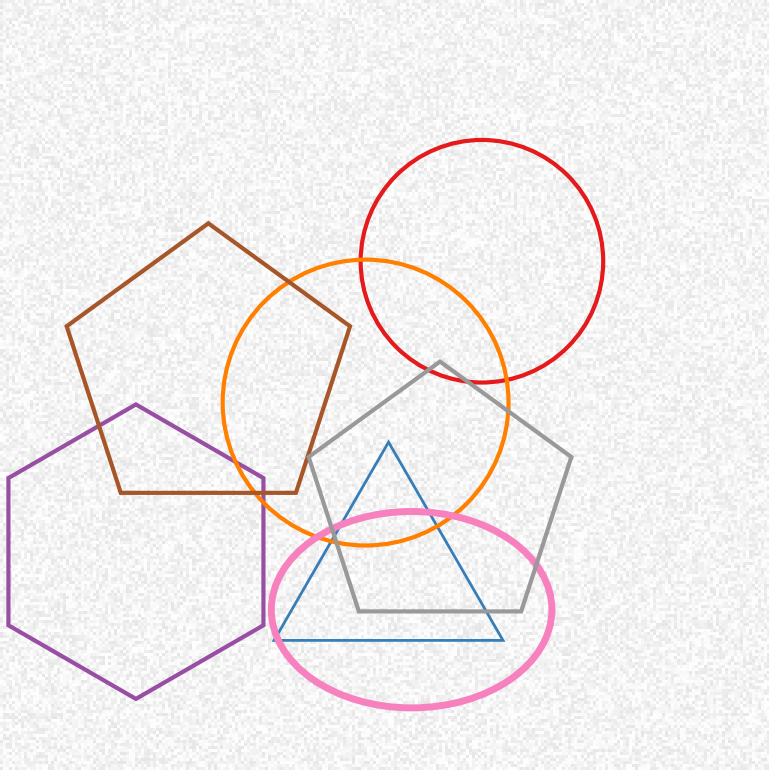[{"shape": "circle", "thickness": 1.5, "radius": 0.79, "center": [0.626, 0.661]}, {"shape": "triangle", "thickness": 1, "radius": 0.86, "center": [0.505, 0.254]}, {"shape": "hexagon", "thickness": 1.5, "radius": 0.96, "center": [0.177, 0.284]}, {"shape": "circle", "thickness": 1.5, "radius": 0.93, "center": [0.475, 0.477]}, {"shape": "pentagon", "thickness": 1.5, "radius": 0.97, "center": [0.271, 0.516]}, {"shape": "oval", "thickness": 2.5, "radius": 0.91, "center": [0.535, 0.208]}, {"shape": "pentagon", "thickness": 1.5, "radius": 0.9, "center": [0.571, 0.351]}]